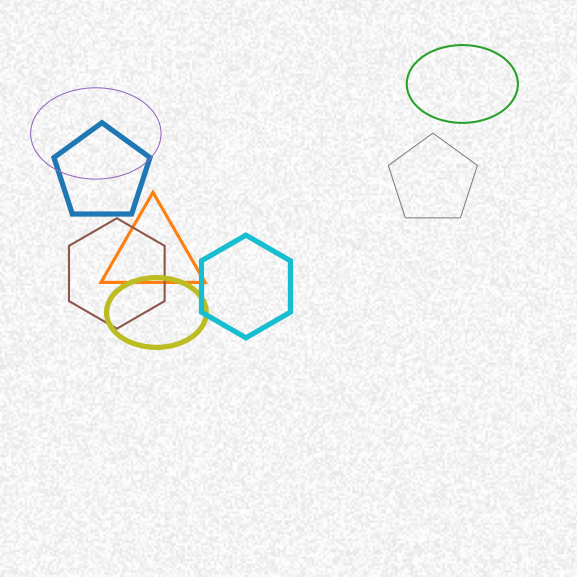[{"shape": "pentagon", "thickness": 2.5, "radius": 0.44, "center": [0.177, 0.699]}, {"shape": "triangle", "thickness": 1.5, "radius": 0.52, "center": [0.265, 0.562]}, {"shape": "oval", "thickness": 1, "radius": 0.48, "center": [0.801, 0.854]}, {"shape": "oval", "thickness": 0.5, "radius": 0.56, "center": [0.166, 0.768]}, {"shape": "hexagon", "thickness": 1, "radius": 0.48, "center": [0.202, 0.526]}, {"shape": "pentagon", "thickness": 0.5, "radius": 0.41, "center": [0.75, 0.688]}, {"shape": "oval", "thickness": 2.5, "radius": 0.43, "center": [0.271, 0.458]}, {"shape": "hexagon", "thickness": 2.5, "radius": 0.44, "center": [0.426, 0.503]}]